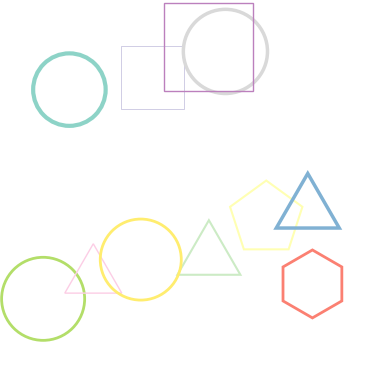[{"shape": "circle", "thickness": 3, "radius": 0.47, "center": [0.18, 0.767]}, {"shape": "pentagon", "thickness": 1.5, "radius": 0.49, "center": [0.692, 0.432]}, {"shape": "square", "thickness": 0.5, "radius": 0.41, "center": [0.396, 0.8]}, {"shape": "hexagon", "thickness": 2, "radius": 0.44, "center": [0.812, 0.262]}, {"shape": "triangle", "thickness": 2.5, "radius": 0.47, "center": [0.799, 0.455]}, {"shape": "circle", "thickness": 2, "radius": 0.54, "center": [0.112, 0.224]}, {"shape": "triangle", "thickness": 1, "radius": 0.43, "center": [0.242, 0.281]}, {"shape": "circle", "thickness": 2.5, "radius": 0.55, "center": [0.585, 0.866]}, {"shape": "square", "thickness": 1, "radius": 0.58, "center": [0.542, 0.878]}, {"shape": "triangle", "thickness": 1.5, "radius": 0.47, "center": [0.543, 0.334]}, {"shape": "circle", "thickness": 2, "radius": 0.53, "center": [0.366, 0.326]}]